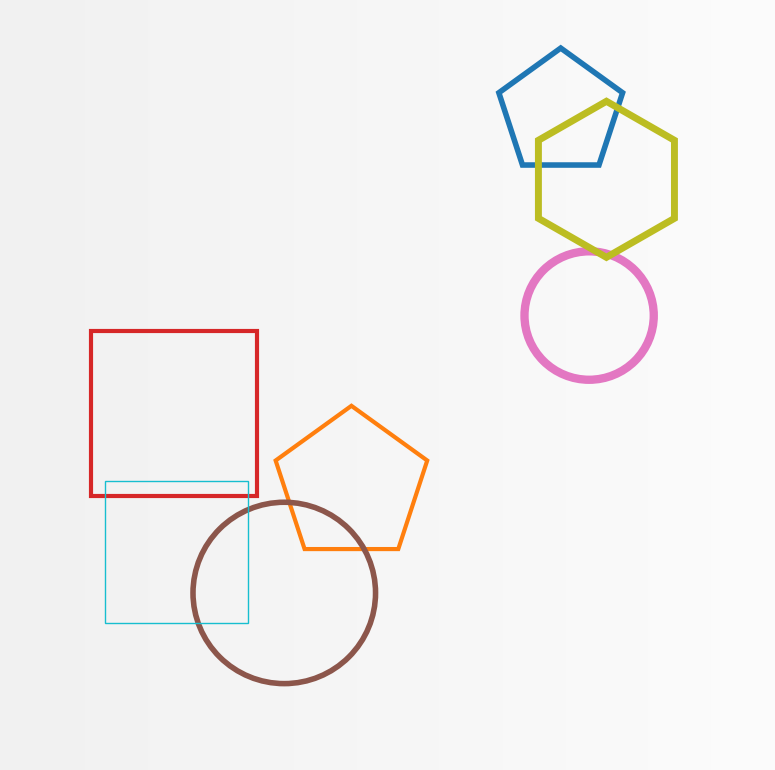[{"shape": "pentagon", "thickness": 2, "radius": 0.42, "center": [0.724, 0.854]}, {"shape": "pentagon", "thickness": 1.5, "radius": 0.51, "center": [0.453, 0.37]}, {"shape": "square", "thickness": 1.5, "radius": 0.54, "center": [0.225, 0.463]}, {"shape": "circle", "thickness": 2, "radius": 0.59, "center": [0.367, 0.23]}, {"shape": "circle", "thickness": 3, "radius": 0.42, "center": [0.76, 0.59]}, {"shape": "hexagon", "thickness": 2.5, "radius": 0.51, "center": [0.782, 0.767]}, {"shape": "square", "thickness": 0.5, "radius": 0.46, "center": [0.227, 0.283]}]